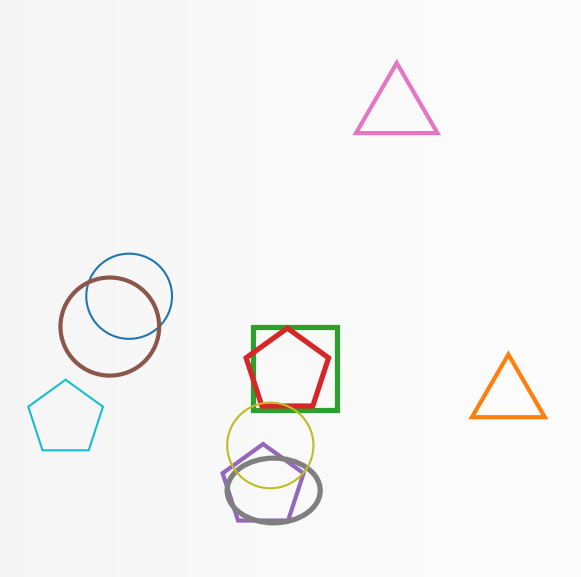[{"shape": "circle", "thickness": 1, "radius": 0.37, "center": [0.222, 0.486]}, {"shape": "triangle", "thickness": 2, "radius": 0.36, "center": [0.875, 0.313]}, {"shape": "square", "thickness": 2.5, "radius": 0.36, "center": [0.507, 0.36]}, {"shape": "pentagon", "thickness": 2.5, "radius": 0.37, "center": [0.494, 0.356]}, {"shape": "pentagon", "thickness": 2, "radius": 0.37, "center": [0.453, 0.157]}, {"shape": "circle", "thickness": 2, "radius": 0.42, "center": [0.189, 0.434]}, {"shape": "triangle", "thickness": 2, "radius": 0.4, "center": [0.683, 0.809]}, {"shape": "oval", "thickness": 2.5, "radius": 0.4, "center": [0.471, 0.15]}, {"shape": "circle", "thickness": 1, "radius": 0.37, "center": [0.465, 0.228]}, {"shape": "pentagon", "thickness": 1, "radius": 0.34, "center": [0.113, 0.274]}]